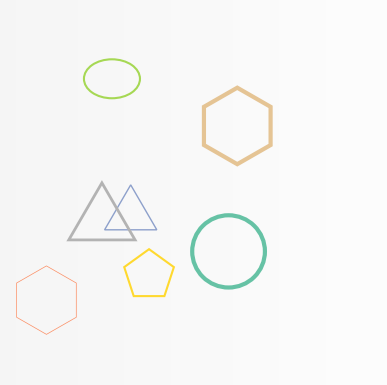[{"shape": "circle", "thickness": 3, "radius": 0.47, "center": [0.59, 0.347]}, {"shape": "hexagon", "thickness": 0.5, "radius": 0.44, "center": [0.12, 0.22]}, {"shape": "triangle", "thickness": 1, "radius": 0.39, "center": [0.337, 0.442]}, {"shape": "oval", "thickness": 1.5, "radius": 0.36, "center": [0.289, 0.795]}, {"shape": "pentagon", "thickness": 1.5, "radius": 0.34, "center": [0.385, 0.285]}, {"shape": "hexagon", "thickness": 3, "radius": 0.5, "center": [0.612, 0.673]}, {"shape": "triangle", "thickness": 2, "radius": 0.49, "center": [0.263, 0.426]}]